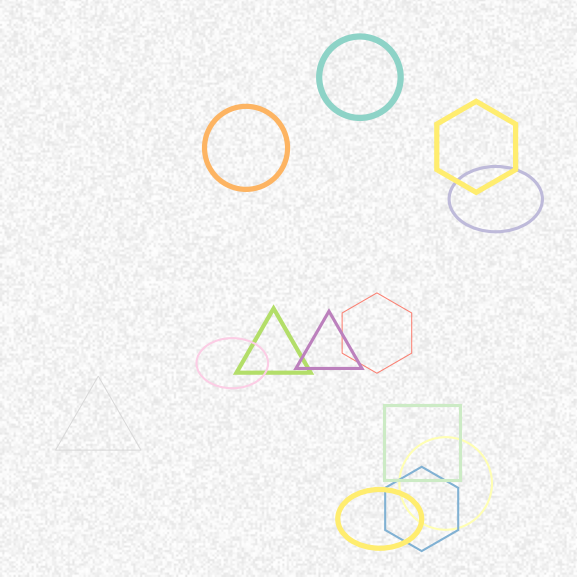[{"shape": "circle", "thickness": 3, "radius": 0.35, "center": [0.623, 0.865]}, {"shape": "circle", "thickness": 1, "radius": 0.4, "center": [0.772, 0.162]}, {"shape": "oval", "thickness": 1.5, "radius": 0.4, "center": [0.858, 0.654]}, {"shape": "hexagon", "thickness": 0.5, "radius": 0.35, "center": [0.653, 0.422]}, {"shape": "hexagon", "thickness": 1, "radius": 0.37, "center": [0.73, 0.118]}, {"shape": "circle", "thickness": 2.5, "radius": 0.36, "center": [0.426, 0.743]}, {"shape": "triangle", "thickness": 2, "radius": 0.37, "center": [0.474, 0.391]}, {"shape": "oval", "thickness": 1, "radius": 0.31, "center": [0.402, 0.37]}, {"shape": "triangle", "thickness": 0.5, "radius": 0.43, "center": [0.17, 0.262]}, {"shape": "triangle", "thickness": 1.5, "radius": 0.33, "center": [0.57, 0.394]}, {"shape": "square", "thickness": 1.5, "radius": 0.33, "center": [0.73, 0.233]}, {"shape": "hexagon", "thickness": 2.5, "radius": 0.39, "center": [0.825, 0.745]}, {"shape": "oval", "thickness": 2.5, "radius": 0.36, "center": [0.658, 0.101]}]